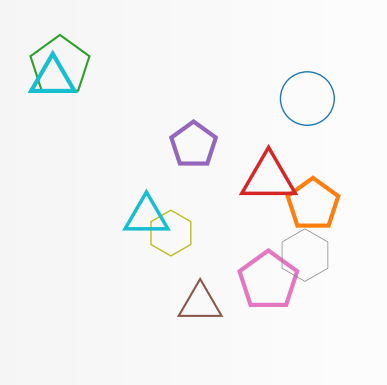[{"shape": "circle", "thickness": 1, "radius": 0.35, "center": [0.793, 0.744]}, {"shape": "pentagon", "thickness": 3, "radius": 0.34, "center": [0.808, 0.469]}, {"shape": "pentagon", "thickness": 1.5, "radius": 0.4, "center": [0.155, 0.829]}, {"shape": "triangle", "thickness": 2.5, "radius": 0.4, "center": [0.693, 0.538]}, {"shape": "pentagon", "thickness": 3, "radius": 0.3, "center": [0.5, 0.624]}, {"shape": "triangle", "thickness": 1.5, "radius": 0.32, "center": [0.517, 0.211]}, {"shape": "pentagon", "thickness": 3, "radius": 0.39, "center": [0.693, 0.271]}, {"shape": "hexagon", "thickness": 0.5, "radius": 0.34, "center": [0.787, 0.337]}, {"shape": "hexagon", "thickness": 1, "radius": 0.3, "center": [0.441, 0.395]}, {"shape": "triangle", "thickness": 2.5, "radius": 0.32, "center": [0.378, 0.438]}, {"shape": "triangle", "thickness": 3, "radius": 0.32, "center": [0.136, 0.796]}]